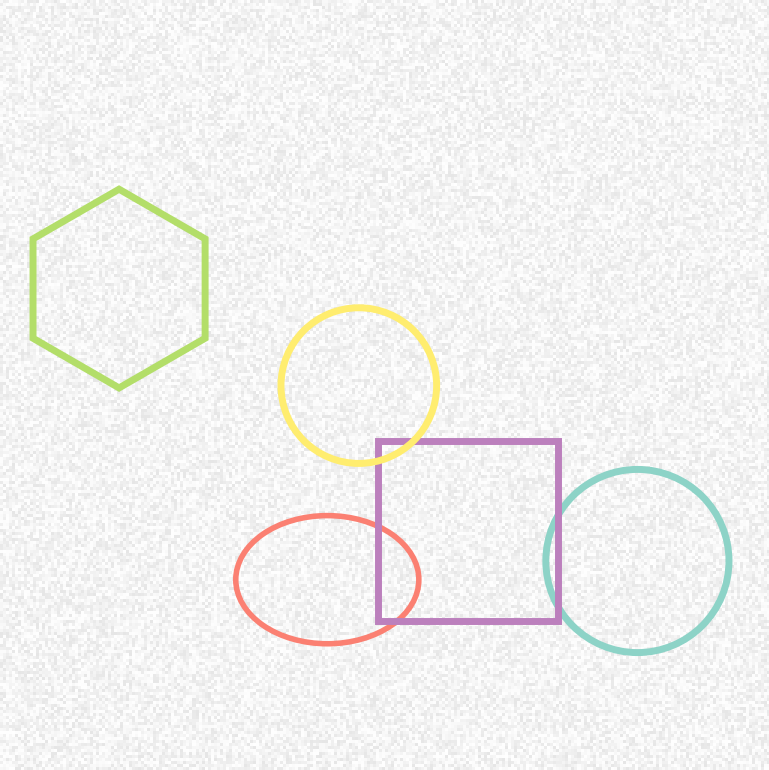[{"shape": "circle", "thickness": 2.5, "radius": 0.59, "center": [0.828, 0.271]}, {"shape": "oval", "thickness": 2, "radius": 0.59, "center": [0.425, 0.247]}, {"shape": "hexagon", "thickness": 2.5, "radius": 0.65, "center": [0.155, 0.625]}, {"shape": "square", "thickness": 2.5, "radius": 0.59, "center": [0.608, 0.31]}, {"shape": "circle", "thickness": 2.5, "radius": 0.51, "center": [0.466, 0.499]}]